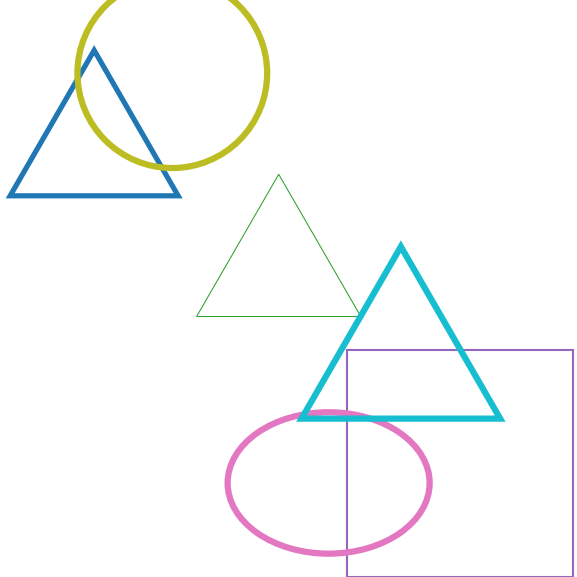[{"shape": "triangle", "thickness": 2.5, "radius": 0.84, "center": [0.163, 0.744]}, {"shape": "triangle", "thickness": 0.5, "radius": 0.82, "center": [0.483, 0.533]}, {"shape": "square", "thickness": 1, "radius": 0.98, "center": [0.797, 0.197]}, {"shape": "oval", "thickness": 3, "radius": 0.87, "center": [0.569, 0.163]}, {"shape": "circle", "thickness": 3, "radius": 0.82, "center": [0.298, 0.872]}, {"shape": "triangle", "thickness": 3, "radius": 0.99, "center": [0.694, 0.374]}]